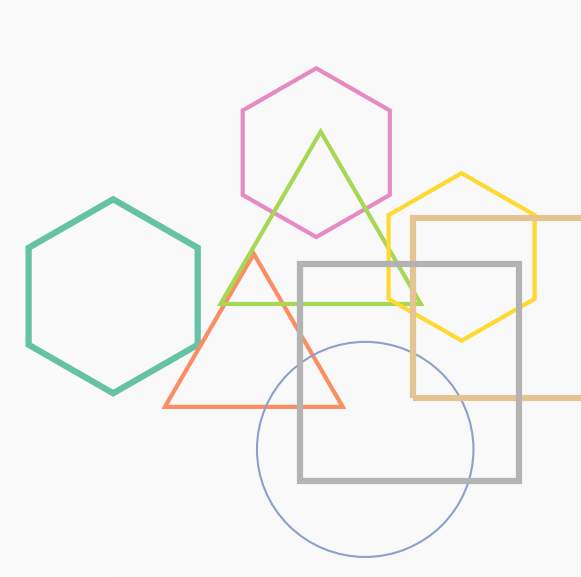[{"shape": "hexagon", "thickness": 3, "radius": 0.84, "center": [0.195, 0.486]}, {"shape": "triangle", "thickness": 2, "radius": 0.88, "center": [0.437, 0.383]}, {"shape": "circle", "thickness": 1, "radius": 0.93, "center": [0.628, 0.221]}, {"shape": "hexagon", "thickness": 2, "radius": 0.73, "center": [0.544, 0.735]}, {"shape": "triangle", "thickness": 2, "radius": 0.99, "center": [0.552, 0.572]}, {"shape": "hexagon", "thickness": 2, "radius": 0.73, "center": [0.794, 0.554]}, {"shape": "square", "thickness": 3, "radius": 0.78, "center": [0.867, 0.465]}, {"shape": "square", "thickness": 3, "radius": 0.94, "center": [0.705, 0.354]}]